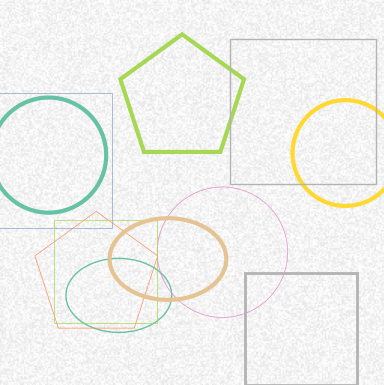[{"shape": "oval", "thickness": 1, "radius": 0.69, "center": [0.309, 0.233]}, {"shape": "circle", "thickness": 3, "radius": 0.75, "center": [0.126, 0.597]}, {"shape": "pentagon", "thickness": 0.5, "radius": 0.84, "center": [0.25, 0.283]}, {"shape": "square", "thickness": 0.5, "radius": 0.87, "center": [0.117, 0.583]}, {"shape": "circle", "thickness": 0.5, "radius": 0.85, "center": [0.578, 0.345]}, {"shape": "square", "thickness": 0.5, "radius": 0.67, "center": [0.274, 0.295]}, {"shape": "pentagon", "thickness": 3, "radius": 0.84, "center": [0.473, 0.742]}, {"shape": "circle", "thickness": 3, "radius": 0.69, "center": [0.897, 0.602]}, {"shape": "oval", "thickness": 3, "radius": 0.76, "center": [0.436, 0.327]}, {"shape": "square", "thickness": 2, "radius": 0.73, "center": [0.782, 0.146]}, {"shape": "square", "thickness": 1, "radius": 0.94, "center": [0.787, 0.711]}]